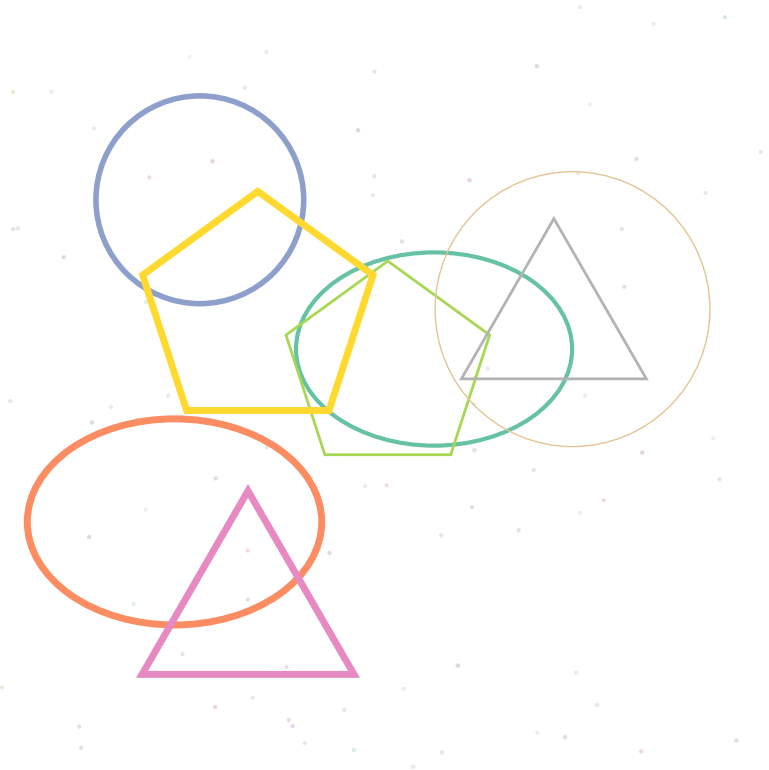[{"shape": "oval", "thickness": 1.5, "radius": 0.9, "center": [0.564, 0.547]}, {"shape": "oval", "thickness": 2.5, "radius": 0.96, "center": [0.227, 0.322]}, {"shape": "circle", "thickness": 2, "radius": 0.67, "center": [0.26, 0.741]}, {"shape": "triangle", "thickness": 2.5, "radius": 0.79, "center": [0.322, 0.204]}, {"shape": "pentagon", "thickness": 1, "radius": 0.7, "center": [0.504, 0.522]}, {"shape": "pentagon", "thickness": 2.5, "radius": 0.79, "center": [0.335, 0.594]}, {"shape": "circle", "thickness": 0.5, "radius": 0.89, "center": [0.744, 0.599]}, {"shape": "triangle", "thickness": 1, "radius": 0.69, "center": [0.719, 0.577]}]